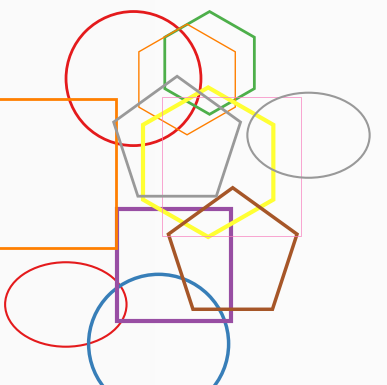[{"shape": "circle", "thickness": 2, "radius": 0.87, "center": [0.344, 0.796]}, {"shape": "oval", "thickness": 1.5, "radius": 0.78, "center": [0.17, 0.209]}, {"shape": "circle", "thickness": 2.5, "radius": 0.9, "center": [0.409, 0.107]}, {"shape": "hexagon", "thickness": 2, "radius": 0.67, "center": [0.541, 0.837]}, {"shape": "square", "thickness": 3, "radius": 0.73, "center": [0.449, 0.312]}, {"shape": "square", "thickness": 2, "radius": 0.97, "center": [0.105, 0.55]}, {"shape": "hexagon", "thickness": 1, "radius": 0.72, "center": [0.483, 0.794]}, {"shape": "hexagon", "thickness": 3, "radius": 0.97, "center": [0.537, 0.579]}, {"shape": "pentagon", "thickness": 2.5, "radius": 0.87, "center": [0.601, 0.338]}, {"shape": "square", "thickness": 0.5, "radius": 0.9, "center": [0.597, 0.567]}, {"shape": "oval", "thickness": 1.5, "radius": 0.79, "center": [0.796, 0.649]}, {"shape": "pentagon", "thickness": 2, "radius": 0.86, "center": [0.457, 0.63]}]